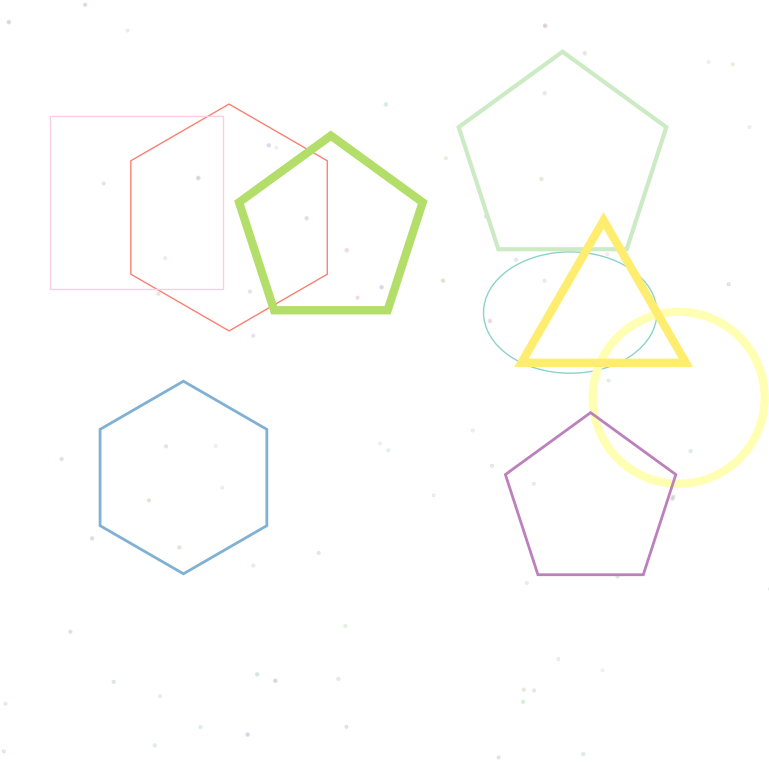[{"shape": "oval", "thickness": 0.5, "radius": 0.56, "center": [0.74, 0.594]}, {"shape": "circle", "thickness": 3, "radius": 0.56, "center": [0.881, 0.483]}, {"shape": "hexagon", "thickness": 0.5, "radius": 0.74, "center": [0.297, 0.718]}, {"shape": "hexagon", "thickness": 1, "radius": 0.63, "center": [0.238, 0.38]}, {"shape": "pentagon", "thickness": 3, "radius": 0.63, "center": [0.43, 0.698]}, {"shape": "square", "thickness": 0.5, "radius": 0.56, "center": [0.178, 0.737]}, {"shape": "pentagon", "thickness": 1, "radius": 0.58, "center": [0.767, 0.348]}, {"shape": "pentagon", "thickness": 1.5, "radius": 0.71, "center": [0.731, 0.791]}, {"shape": "triangle", "thickness": 3, "radius": 0.62, "center": [0.784, 0.59]}]